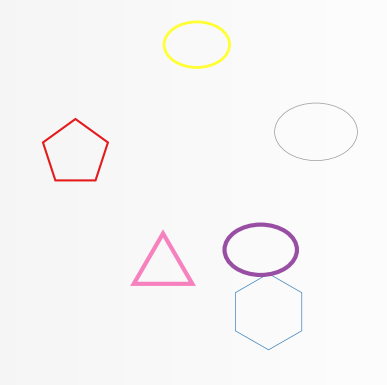[{"shape": "pentagon", "thickness": 1.5, "radius": 0.44, "center": [0.195, 0.603]}, {"shape": "hexagon", "thickness": 0.5, "radius": 0.49, "center": [0.693, 0.19]}, {"shape": "oval", "thickness": 3, "radius": 0.47, "center": [0.673, 0.351]}, {"shape": "oval", "thickness": 2, "radius": 0.42, "center": [0.508, 0.884]}, {"shape": "triangle", "thickness": 3, "radius": 0.44, "center": [0.421, 0.306]}, {"shape": "oval", "thickness": 0.5, "radius": 0.53, "center": [0.815, 0.658]}]